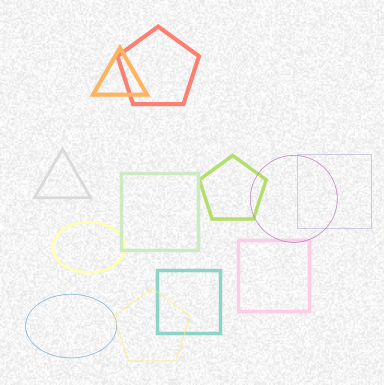[{"shape": "square", "thickness": 2.5, "radius": 0.41, "center": [0.491, 0.218]}, {"shape": "oval", "thickness": 2, "radius": 0.47, "center": [0.231, 0.358]}, {"shape": "square", "thickness": 0.5, "radius": 0.48, "center": [0.868, 0.505]}, {"shape": "pentagon", "thickness": 3, "radius": 0.56, "center": [0.411, 0.82]}, {"shape": "oval", "thickness": 0.5, "radius": 0.59, "center": [0.185, 0.153]}, {"shape": "triangle", "thickness": 3, "radius": 0.41, "center": [0.312, 0.795]}, {"shape": "pentagon", "thickness": 2.5, "radius": 0.46, "center": [0.605, 0.505]}, {"shape": "square", "thickness": 2.5, "radius": 0.46, "center": [0.711, 0.284]}, {"shape": "triangle", "thickness": 2, "radius": 0.42, "center": [0.162, 0.528]}, {"shape": "circle", "thickness": 0.5, "radius": 0.56, "center": [0.763, 0.484]}, {"shape": "square", "thickness": 2.5, "radius": 0.5, "center": [0.415, 0.451]}, {"shape": "pentagon", "thickness": 0.5, "radius": 0.52, "center": [0.395, 0.147]}]